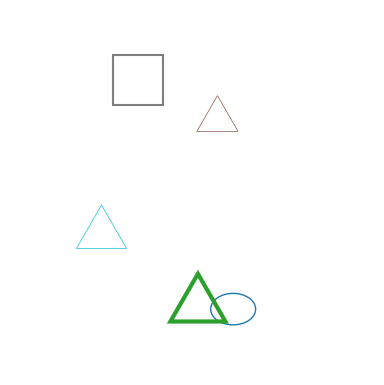[{"shape": "oval", "thickness": 1, "radius": 0.29, "center": [0.606, 0.197]}, {"shape": "triangle", "thickness": 3, "radius": 0.41, "center": [0.514, 0.206]}, {"shape": "triangle", "thickness": 0.5, "radius": 0.31, "center": [0.565, 0.69]}, {"shape": "square", "thickness": 1.5, "radius": 0.32, "center": [0.359, 0.791]}, {"shape": "triangle", "thickness": 0.5, "radius": 0.38, "center": [0.264, 0.392]}]